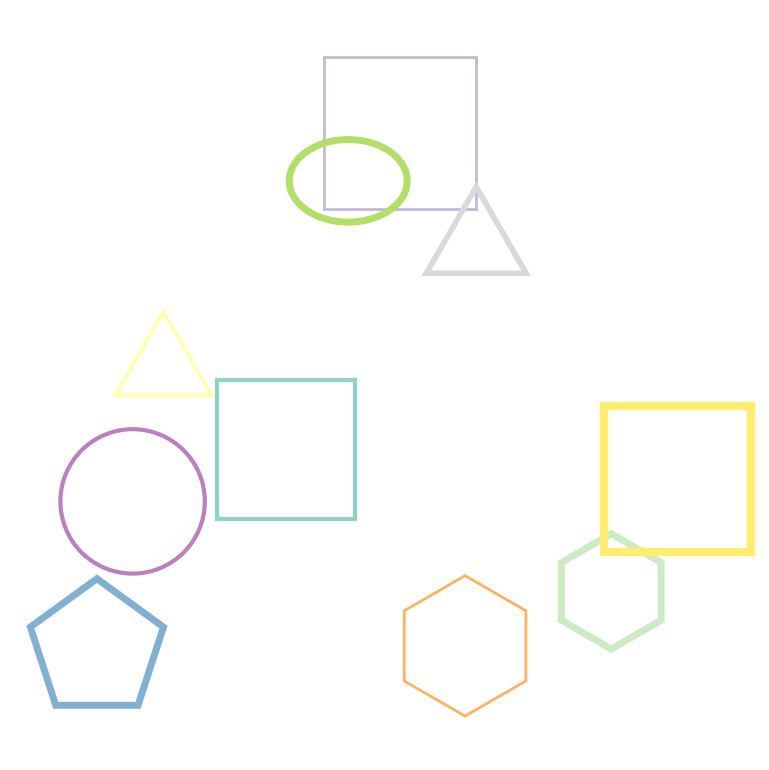[{"shape": "square", "thickness": 1.5, "radius": 0.45, "center": [0.371, 0.416]}, {"shape": "triangle", "thickness": 1.5, "radius": 0.36, "center": [0.212, 0.523]}, {"shape": "square", "thickness": 1, "radius": 0.5, "center": [0.52, 0.827]}, {"shape": "pentagon", "thickness": 2.5, "radius": 0.45, "center": [0.126, 0.158]}, {"shape": "hexagon", "thickness": 1, "radius": 0.46, "center": [0.604, 0.161]}, {"shape": "oval", "thickness": 2.5, "radius": 0.38, "center": [0.452, 0.765]}, {"shape": "triangle", "thickness": 2, "radius": 0.37, "center": [0.618, 0.683]}, {"shape": "circle", "thickness": 1.5, "radius": 0.47, "center": [0.172, 0.349]}, {"shape": "hexagon", "thickness": 2.5, "radius": 0.37, "center": [0.794, 0.232]}, {"shape": "square", "thickness": 3, "radius": 0.47, "center": [0.88, 0.378]}]